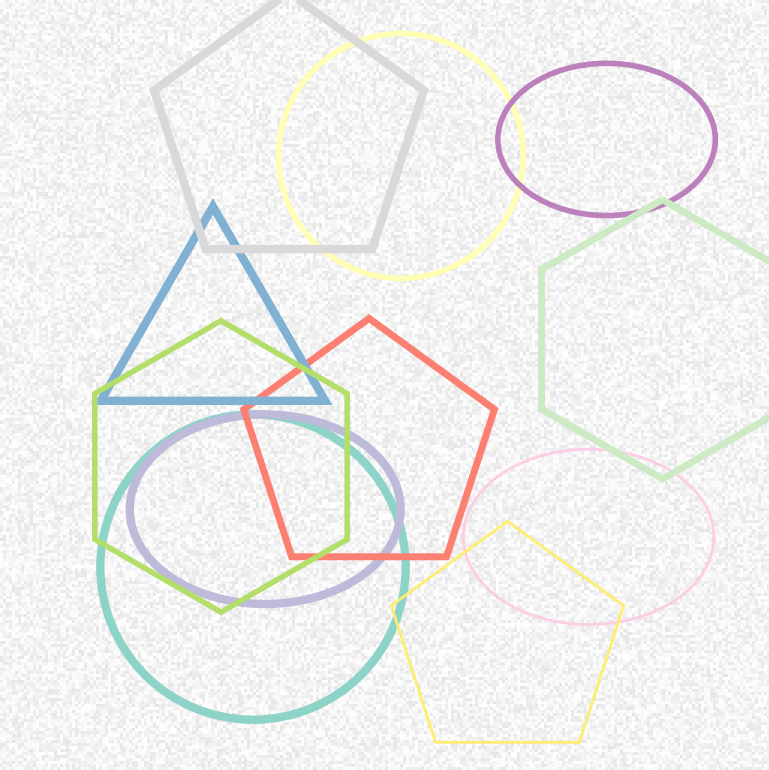[{"shape": "circle", "thickness": 3, "radius": 0.99, "center": [0.329, 0.264]}, {"shape": "circle", "thickness": 2, "radius": 0.79, "center": [0.521, 0.797]}, {"shape": "oval", "thickness": 3, "radius": 0.88, "center": [0.344, 0.339]}, {"shape": "pentagon", "thickness": 2.5, "radius": 0.86, "center": [0.479, 0.415]}, {"shape": "triangle", "thickness": 3, "radius": 0.84, "center": [0.277, 0.564]}, {"shape": "hexagon", "thickness": 2, "radius": 0.95, "center": [0.287, 0.394]}, {"shape": "oval", "thickness": 1, "radius": 0.81, "center": [0.764, 0.303]}, {"shape": "pentagon", "thickness": 3, "radius": 0.92, "center": [0.375, 0.826]}, {"shape": "oval", "thickness": 2, "radius": 0.71, "center": [0.788, 0.819]}, {"shape": "hexagon", "thickness": 2.5, "radius": 0.91, "center": [0.86, 0.559]}, {"shape": "pentagon", "thickness": 1, "radius": 0.79, "center": [0.659, 0.164]}]